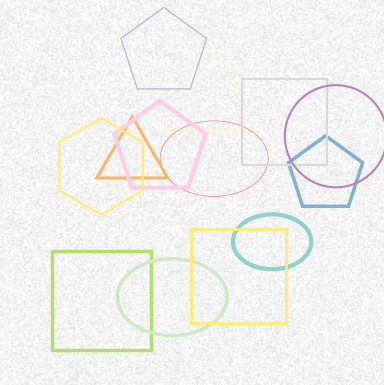[{"shape": "oval", "thickness": 3, "radius": 0.51, "center": [0.707, 0.372]}, {"shape": "triangle", "thickness": 0.5, "radius": 0.7, "center": [0.547, 0.732]}, {"shape": "pentagon", "thickness": 1, "radius": 0.59, "center": [0.425, 0.864]}, {"shape": "oval", "thickness": 0.5, "radius": 0.7, "center": [0.556, 0.588]}, {"shape": "pentagon", "thickness": 2.5, "radius": 0.51, "center": [0.846, 0.546]}, {"shape": "triangle", "thickness": 2, "radius": 0.53, "center": [0.343, 0.591]}, {"shape": "square", "thickness": 2.5, "radius": 0.64, "center": [0.264, 0.22]}, {"shape": "pentagon", "thickness": 3, "radius": 0.62, "center": [0.415, 0.614]}, {"shape": "square", "thickness": 1.5, "radius": 0.56, "center": [0.739, 0.683]}, {"shape": "circle", "thickness": 1.5, "radius": 0.66, "center": [0.872, 0.646]}, {"shape": "oval", "thickness": 2.5, "radius": 0.71, "center": [0.447, 0.228]}, {"shape": "hexagon", "thickness": 1.5, "radius": 0.63, "center": [0.262, 0.568]}, {"shape": "square", "thickness": 2, "radius": 0.61, "center": [0.619, 0.283]}]